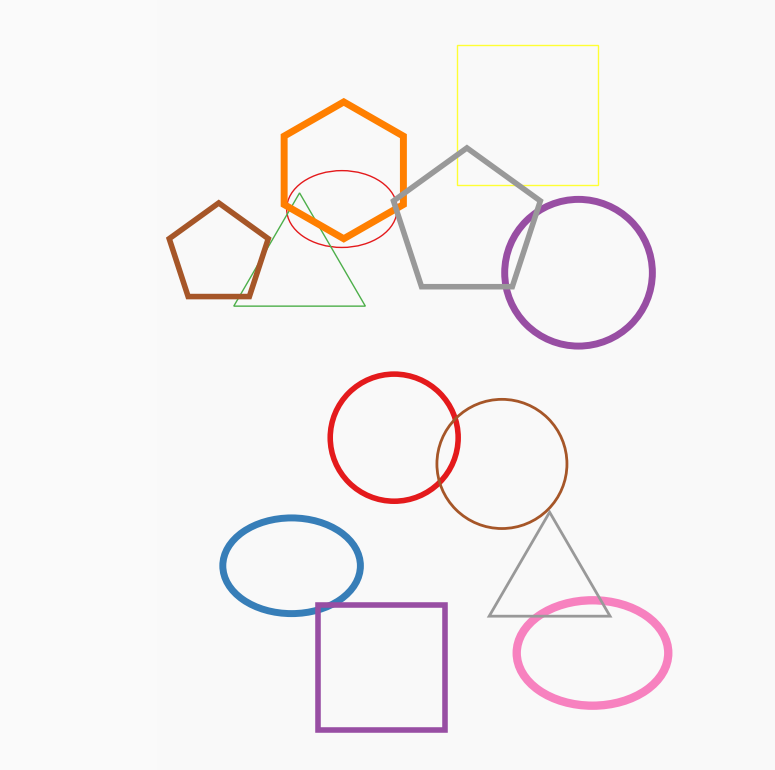[{"shape": "circle", "thickness": 2, "radius": 0.41, "center": [0.509, 0.432]}, {"shape": "oval", "thickness": 0.5, "radius": 0.36, "center": [0.441, 0.729]}, {"shape": "oval", "thickness": 2.5, "radius": 0.44, "center": [0.376, 0.265]}, {"shape": "triangle", "thickness": 0.5, "radius": 0.49, "center": [0.387, 0.651]}, {"shape": "square", "thickness": 2, "radius": 0.41, "center": [0.492, 0.133]}, {"shape": "circle", "thickness": 2.5, "radius": 0.48, "center": [0.746, 0.646]}, {"shape": "hexagon", "thickness": 2.5, "radius": 0.44, "center": [0.444, 0.779]}, {"shape": "square", "thickness": 0.5, "radius": 0.45, "center": [0.68, 0.851]}, {"shape": "circle", "thickness": 1, "radius": 0.42, "center": [0.648, 0.397]}, {"shape": "pentagon", "thickness": 2, "radius": 0.34, "center": [0.282, 0.669]}, {"shape": "oval", "thickness": 3, "radius": 0.49, "center": [0.765, 0.152]}, {"shape": "triangle", "thickness": 1, "radius": 0.45, "center": [0.709, 0.245]}, {"shape": "pentagon", "thickness": 2, "radius": 0.5, "center": [0.602, 0.708]}]